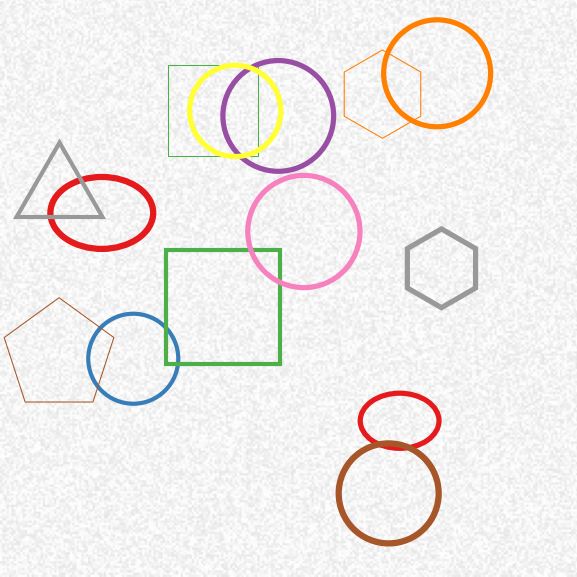[{"shape": "oval", "thickness": 3, "radius": 0.45, "center": [0.176, 0.63]}, {"shape": "oval", "thickness": 2.5, "radius": 0.34, "center": [0.692, 0.271]}, {"shape": "circle", "thickness": 2, "radius": 0.39, "center": [0.231, 0.378]}, {"shape": "square", "thickness": 0.5, "radius": 0.39, "center": [0.369, 0.808]}, {"shape": "square", "thickness": 2, "radius": 0.49, "center": [0.387, 0.467]}, {"shape": "circle", "thickness": 2.5, "radius": 0.48, "center": [0.482, 0.798]}, {"shape": "hexagon", "thickness": 0.5, "radius": 0.38, "center": [0.662, 0.836]}, {"shape": "circle", "thickness": 2.5, "radius": 0.46, "center": [0.757, 0.872]}, {"shape": "circle", "thickness": 2.5, "radius": 0.39, "center": [0.407, 0.807]}, {"shape": "pentagon", "thickness": 0.5, "radius": 0.5, "center": [0.102, 0.384]}, {"shape": "circle", "thickness": 3, "radius": 0.43, "center": [0.673, 0.145]}, {"shape": "circle", "thickness": 2.5, "radius": 0.49, "center": [0.526, 0.598]}, {"shape": "triangle", "thickness": 2, "radius": 0.43, "center": [0.103, 0.666]}, {"shape": "hexagon", "thickness": 2.5, "radius": 0.34, "center": [0.764, 0.535]}]